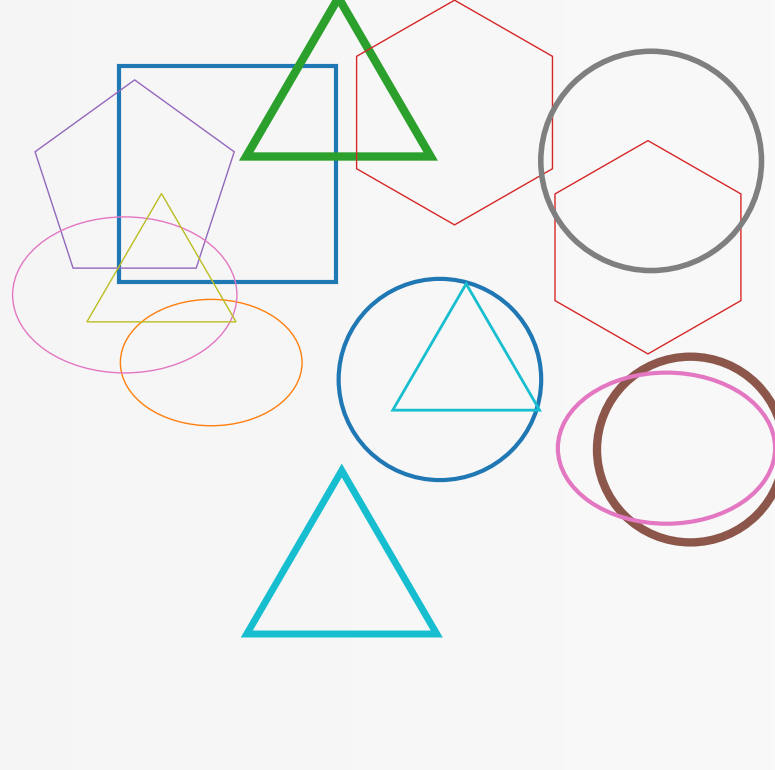[{"shape": "square", "thickness": 1.5, "radius": 0.7, "center": [0.293, 0.774]}, {"shape": "circle", "thickness": 1.5, "radius": 0.65, "center": [0.568, 0.507]}, {"shape": "oval", "thickness": 0.5, "radius": 0.59, "center": [0.273, 0.529]}, {"shape": "triangle", "thickness": 3, "radius": 0.69, "center": [0.437, 0.865]}, {"shape": "hexagon", "thickness": 0.5, "radius": 0.73, "center": [0.587, 0.854]}, {"shape": "hexagon", "thickness": 0.5, "radius": 0.69, "center": [0.836, 0.679]}, {"shape": "pentagon", "thickness": 0.5, "radius": 0.68, "center": [0.174, 0.761]}, {"shape": "circle", "thickness": 3, "radius": 0.6, "center": [0.891, 0.416]}, {"shape": "oval", "thickness": 1.5, "radius": 0.7, "center": [0.86, 0.418]}, {"shape": "oval", "thickness": 0.5, "radius": 0.72, "center": [0.161, 0.617]}, {"shape": "circle", "thickness": 2, "radius": 0.71, "center": [0.84, 0.791]}, {"shape": "triangle", "thickness": 0.5, "radius": 0.56, "center": [0.208, 0.638]}, {"shape": "triangle", "thickness": 2.5, "radius": 0.71, "center": [0.441, 0.247]}, {"shape": "triangle", "thickness": 1, "radius": 0.55, "center": [0.602, 0.522]}]